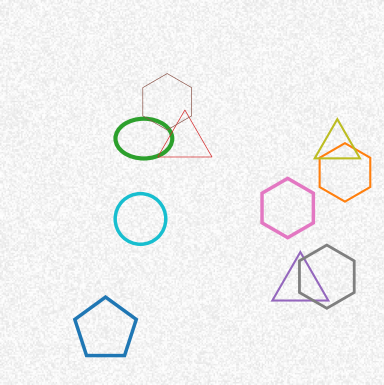[{"shape": "pentagon", "thickness": 2.5, "radius": 0.42, "center": [0.274, 0.144]}, {"shape": "hexagon", "thickness": 1.5, "radius": 0.38, "center": [0.896, 0.552]}, {"shape": "oval", "thickness": 3, "radius": 0.37, "center": [0.374, 0.64]}, {"shape": "triangle", "thickness": 0.5, "radius": 0.41, "center": [0.48, 0.633]}, {"shape": "triangle", "thickness": 1.5, "radius": 0.42, "center": [0.78, 0.261]}, {"shape": "hexagon", "thickness": 0.5, "radius": 0.37, "center": [0.434, 0.736]}, {"shape": "hexagon", "thickness": 2.5, "radius": 0.38, "center": [0.747, 0.46]}, {"shape": "hexagon", "thickness": 2, "radius": 0.41, "center": [0.849, 0.281]}, {"shape": "triangle", "thickness": 1.5, "radius": 0.34, "center": [0.876, 0.623]}, {"shape": "circle", "thickness": 2.5, "radius": 0.33, "center": [0.365, 0.431]}]